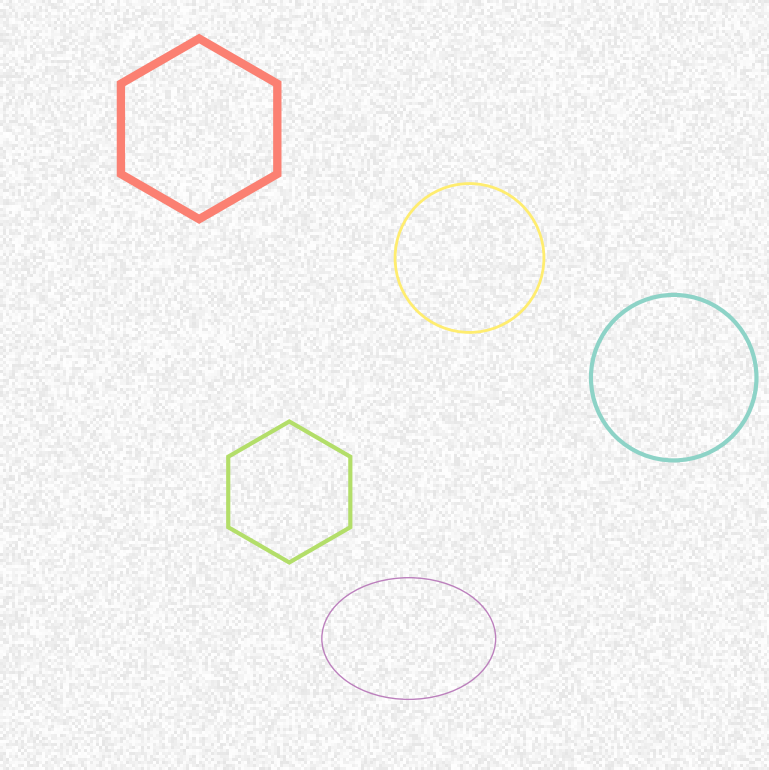[{"shape": "circle", "thickness": 1.5, "radius": 0.54, "center": [0.875, 0.51]}, {"shape": "hexagon", "thickness": 3, "radius": 0.59, "center": [0.259, 0.833]}, {"shape": "hexagon", "thickness": 1.5, "radius": 0.46, "center": [0.376, 0.361]}, {"shape": "oval", "thickness": 0.5, "radius": 0.56, "center": [0.531, 0.171]}, {"shape": "circle", "thickness": 1, "radius": 0.48, "center": [0.61, 0.665]}]